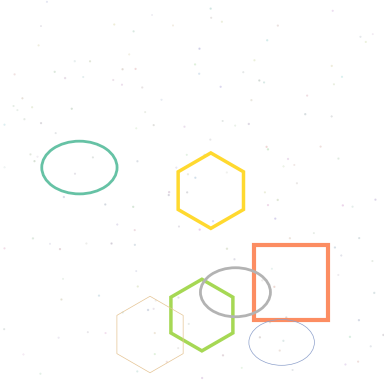[{"shape": "oval", "thickness": 2, "radius": 0.49, "center": [0.206, 0.565]}, {"shape": "square", "thickness": 3, "radius": 0.49, "center": [0.756, 0.265]}, {"shape": "oval", "thickness": 0.5, "radius": 0.43, "center": [0.732, 0.111]}, {"shape": "hexagon", "thickness": 2.5, "radius": 0.46, "center": [0.524, 0.182]}, {"shape": "hexagon", "thickness": 2.5, "radius": 0.49, "center": [0.548, 0.505]}, {"shape": "hexagon", "thickness": 0.5, "radius": 0.5, "center": [0.39, 0.131]}, {"shape": "oval", "thickness": 2, "radius": 0.45, "center": [0.612, 0.241]}]